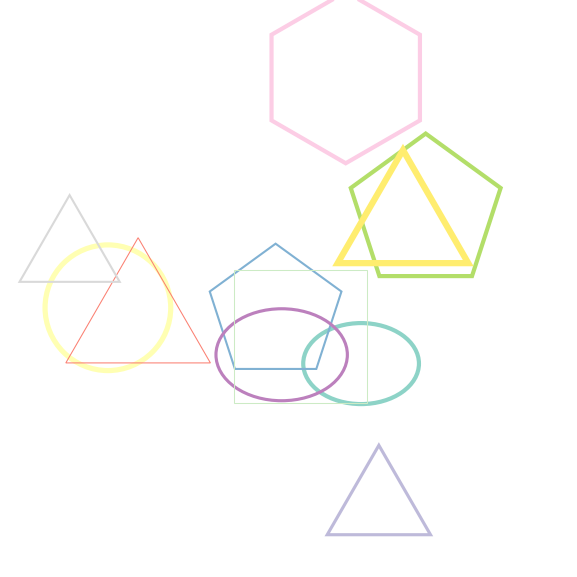[{"shape": "oval", "thickness": 2, "radius": 0.5, "center": [0.625, 0.37]}, {"shape": "circle", "thickness": 2.5, "radius": 0.54, "center": [0.187, 0.466]}, {"shape": "triangle", "thickness": 1.5, "radius": 0.52, "center": [0.656, 0.125]}, {"shape": "triangle", "thickness": 0.5, "radius": 0.72, "center": [0.239, 0.443]}, {"shape": "pentagon", "thickness": 1, "radius": 0.6, "center": [0.477, 0.457]}, {"shape": "pentagon", "thickness": 2, "radius": 0.68, "center": [0.737, 0.631]}, {"shape": "hexagon", "thickness": 2, "radius": 0.74, "center": [0.599, 0.865]}, {"shape": "triangle", "thickness": 1, "radius": 0.5, "center": [0.121, 0.561]}, {"shape": "oval", "thickness": 1.5, "radius": 0.57, "center": [0.488, 0.385]}, {"shape": "square", "thickness": 0.5, "radius": 0.57, "center": [0.521, 0.416]}, {"shape": "triangle", "thickness": 3, "radius": 0.65, "center": [0.698, 0.609]}]